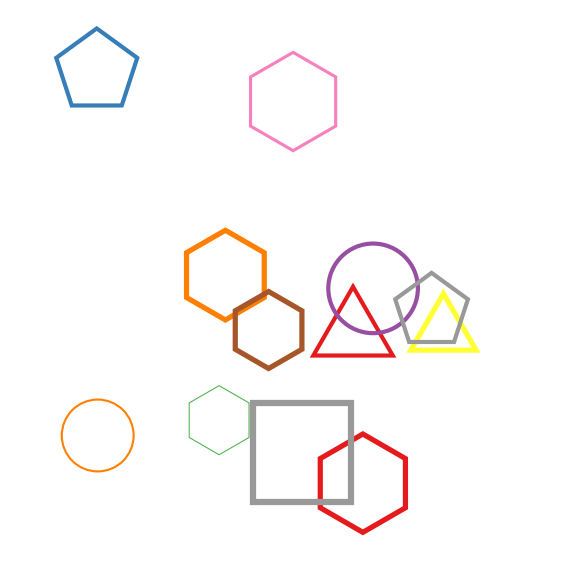[{"shape": "hexagon", "thickness": 2.5, "radius": 0.43, "center": [0.628, 0.162]}, {"shape": "triangle", "thickness": 2, "radius": 0.4, "center": [0.611, 0.423]}, {"shape": "pentagon", "thickness": 2, "radius": 0.37, "center": [0.168, 0.876]}, {"shape": "hexagon", "thickness": 0.5, "radius": 0.3, "center": [0.379, 0.272]}, {"shape": "circle", "thickness": 2, "radius": 0.39, "center": [0.646, 0.5]}, {"shape": "hexagon", "thickness": 2.5, "radius": 0.39, "center": [0.39, 0.523]}, {"shape": "circle", "thickness": 1, "radius": 0.31, "center": [0.169, 0.245]}, {"shape": "triangle", "thickness": 2.5, "radius": 0.33, "center": [0.768, 0.425]}, {"shape": "hexagon", "thickness": 2.5, "radius": 0.33, "center": [0.465, 0.428]}, {"shape": "hexagon", "thickness": 1.5, "radius": 0.43, "center": [0.508, 0.823]}, {"shape": "pentagon", "thickness": 2, "radius": 0.33, "center": [0.747, 0.46]}, {"shape": "square", "thickness": 3, "radius": 0.43, "center": [0.523, 0.216]}]